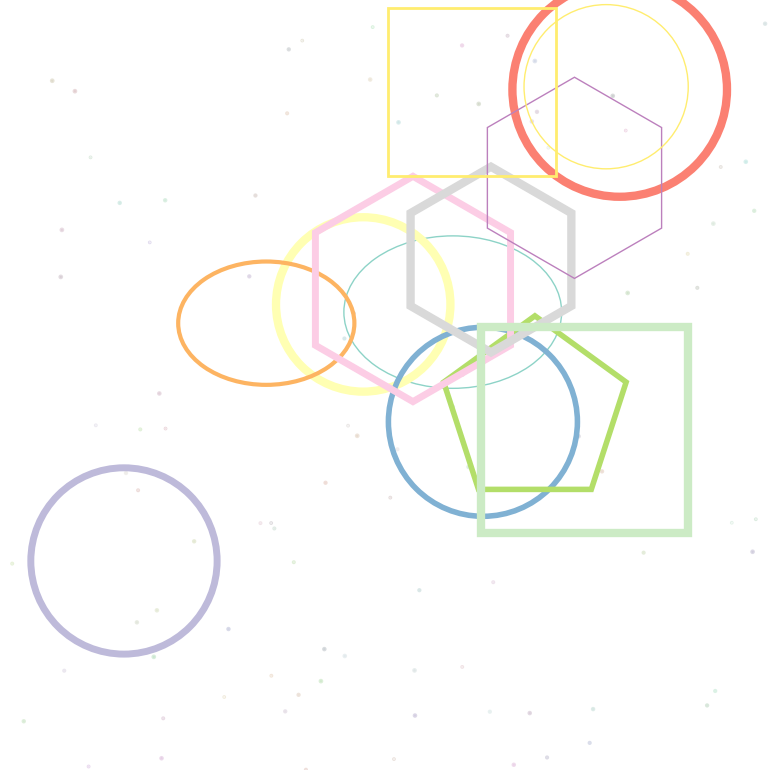[{"shape": "oval", "thickness": 0.5, "radius": 0.71, "center": [0.588, 0.595]}, {"shape": "circle", "thickness": 3, "radius": 0.57, "center": [0.472, 0.605]}, {"shape": "circle", "thickness": 2.5, "radius": 0.6, "center": [0.161, 0.271]}, {"shape": "circle", "thickness": 3, "radius": 0.7, "center": [0.805, 0.884]}, {"shape": "circle", "thickness": 2, "radius": 0.61, "center": [0.627, 0.452]}, {"shape": "oval", "thickness": 1.5, "radius": 0.57, "center": [0.346, 0.58]}, {"shape": "pentagon", "thickness": 2, "radius": 0.62, "center": [0.695, 0.465]}, {"shape": "hexagon", "thickness": 2.5, "radius": 0.73, "center": [0.536, 0.625]}, {"shape": "hexagon", "thickness": 3, "radius": 0.6, "center": [0.638, 0.663]}, {"shape": "hexagon", "thickness": 0.5, "radius": 0.65, "center": [0.746, 0.769]}, {"shape": "square", "thickness": 3, "radius": 0.67, "center": [0.759, 0.441]}, {"shape": "circle", "thickness": 0.5, "radius": 0.53, "center": [0.787, 0.887]}, {"shape": "square", "thickness": 1, "radius": 0.55, "center": [0.613, 0.88]}]